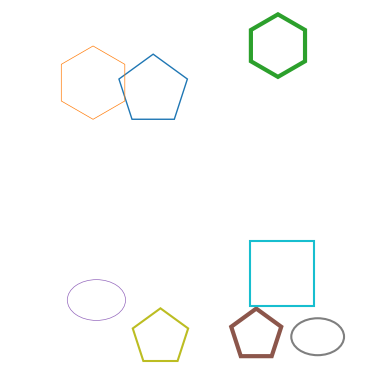[{"shape": "pentagon", "thickness": 1, "radius": 0.47, "center": [0.398, 0.766]}, {"shape": "hexagon", "thickness": 0.5, "radius": 0.48, "center": [0.242, 0.785]}, {"shape": "hexagon", "thickness": 3, "radius": 0.41, "center": [0.722, 0.882]}, {"shape": "oval", "thickness": 0.5, "radius": 0.38, "center": [0.25, 0.221]}, {"shape": "pentagon", "thickness": 3, "radius": 0.34, "center": [0.666, 0.13]}, {"shape": "oval", "thickness": 1.5, "radius": 0.34, "center": [0.825, 0.125]}, {"shape": "pentagon", "thickness": 1.5, "radius": 0.38, "center": [0.417, 0.124]}, {"shape": "square", "thickness": 1.5, "radius": 0.42, "center": [0.733, 0.29]}]